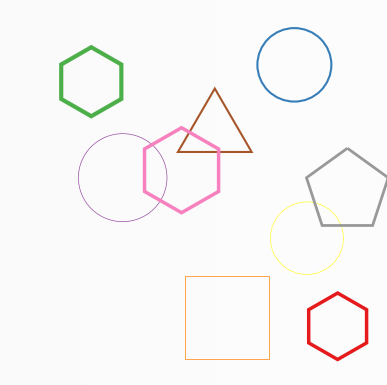[{"shape": "hexagon", "thickness": 2.5, "radius": 0.43, "center": [0.871, 0.153]}, {"shape": "circle", "thickness": 1.5, "radius": 0.48, "center": [0.76, 0.832]}, {"shape": "hexagon", "thickness": 3, "radius": 0.45, "center": [0.236, 0.788]}, {"shape": "circle", "thickness": 0.5, "radius": 0.57, "center": [0.317, 0.539]}, {"shape": "square", "thickness": 0.5, "radius": 0.54, "center": [0.586, 0.175]}, {"shape": "circle", "thickness": 0.5, "radius": 0.47, "center": [0.792, 0.381]}, {"shape": "triangle", "thickness": 1.5, "radius": 0.55, "center": [0.554, 0.66]}, {"shape": "hexagon", "thickness": 2.5, "radius": 0.55, "center": [0.469, 0.558]}, {"shape": "pentagon", "thickness": 2, "radius": 0.55, "center": [0.896, 0.504]}]